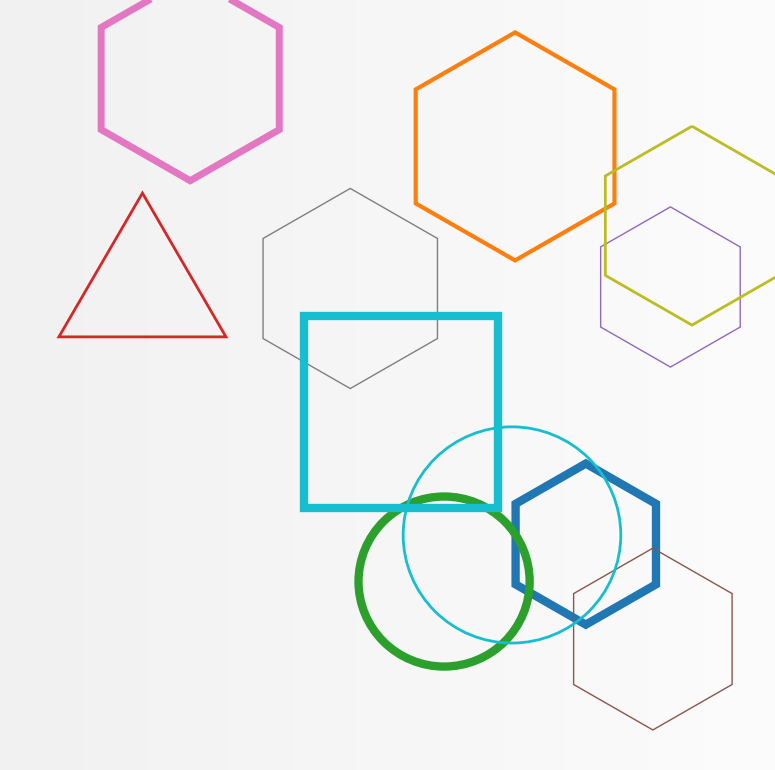[{"shape": "hexagon", "thickness": 3, "radius": 0.52, "center": [0.756, 0.293]}, {"shape": "hexagon", "thickness": 1.5, "radius": 0.74, "center": [0.665, 0.81]}, {"shape": "circle", "thickness": 3, "radius": 0.55, "center": [0.573, 0.245]}, {"shape": "triangle", "thickness": 1, "radius": 0.62, "center": [0.184, 0.625]}, {"shape": "hexagon", "thickness": 0.5, "radius": 0.52, "center": [0.865, 0.627]}, {"shape": "hexagon", "thickness": 0.5, "radius": 0.59, "center": [0.842, 0.17]}, {"shape": "hexagon", "thickness": 2.5, "radius": 0.66, "center": [0.245, 0.898]}, {"shape": "hexagon", "thickness": 0.5, "radius": 0.65, "center": [0.452, 0.625]}, {"shape": "hexagon", "thickness": 1, "radius": 0.65, "center": [0.893, 0.707]}, {"shape": "square", "thickness": 3, "radius": 0.62, "center": [0.517, 0.465]}, {"shape": "circle", "thickness": 1, "radius": 0.7, "center": [0.661, 0.305]}]